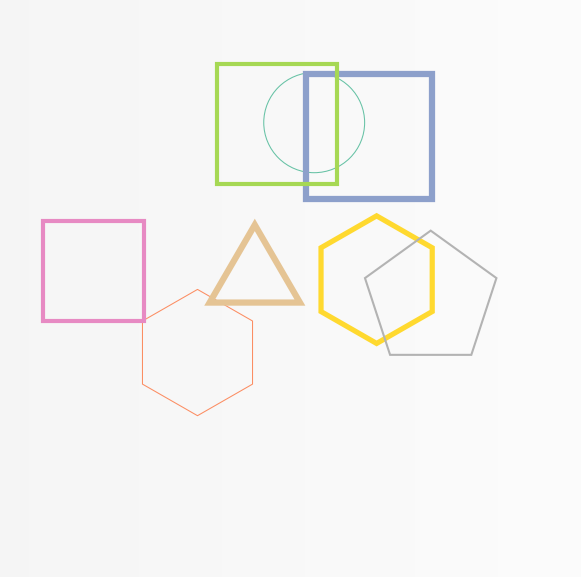[{"shape": "circle", "thickness": 0.5, "radius": 0.43, "center": [0.541, 0.787]}, {"shape": "hexagon", "thickness": 0.5, "radius": 0.55, "center": [0.34, 0.389]}, {"shape": "square", "thickness": 3, "radius": 0.54, "center": [0.635, 0.763]}, {"shape": "square", "thickness": 2, "radius": 0.43, "center": [0.161, 0.53]}, {"shape": "square", "thickness": 2, "radius": 0.52, "center": [0.477, 0.784]}, {"shape": "hexagon", "thickness": 2.5, "radius": 0.55, "center": [0.648, 0.515]}, {"shape": "triangle", "thickness": 3, "radius": 0.45, "center": [0.438, 0.52]}, {"shape": "pentagon", "thickness": 1, "radius": 0.59, "center": [0.741, 0.481]}]